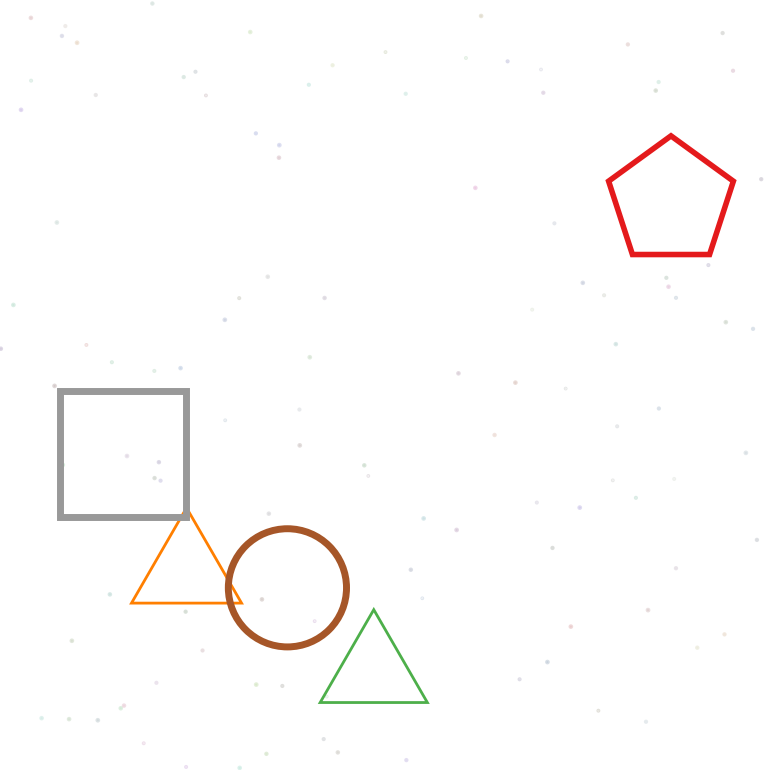[{"shape": "pentagon", "thickness": 2, "radius": 0.43, "center": [0.871, 0.738]}, {"shape": "triangle", "thickness": 1, "radius": 0.4, "center": [0.485, 0.128]}, {"shape": "triangle", "thickness": 1, "radius": 0.41, "center": [0.242, 0.258]}, {"shape": "circle", "thickness": 2.5, "radius": 0.38, "center": [0.373, 0.237]}, {"shape": "square", "thickness": 2.5, "radius": 0.41, "center": [0.16, 0.41]}]